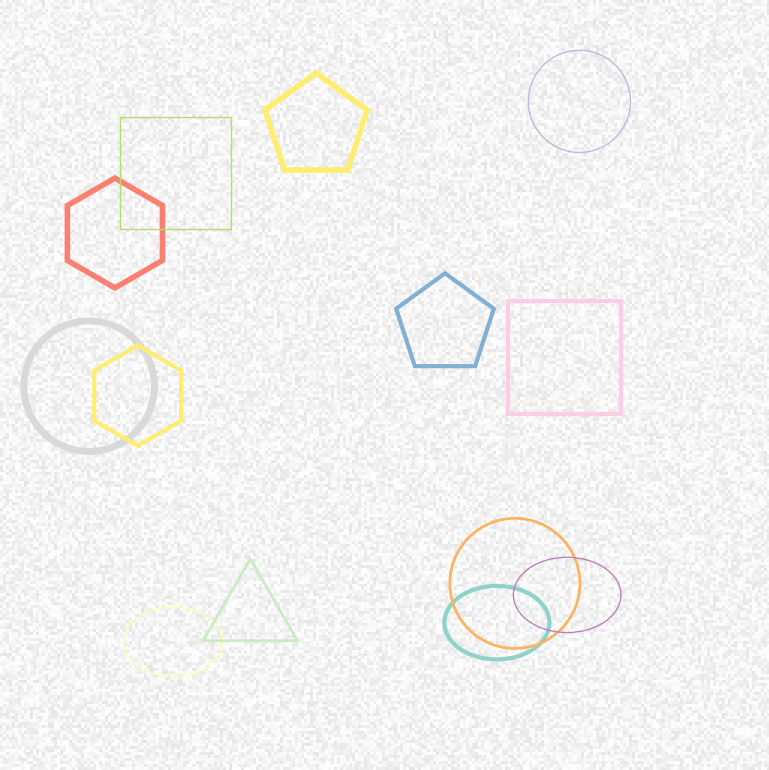[{"shape": "oval", "thickness": 1.5, "radius": 0.34, "center": [0.645, 0.191]}, {"shape": "oval", "thickness": 0.5, "radius": 0.32, "center": [0.225, 0.167]}, {"shape": "circle", "thickness": 0.5, "radius": 0.33, "center": [0.752, 0.868]}, {"shape": "hexagon", "thickness": 2, "radius": 0.36, "center": [0.149, 0.697]}, {"shape": "pentagon", "thickness": 1.5, "radius": 0.33, "center": [0.578, 0.578]}, {"shape": "circle", "thickness": 1, "radius": 0.42, "center": [0.669, 0.242]}, {"shape": "square", "thickness": 0.5, "radius": 0.36, "center": [0.228, 0.775]}, {"shape": "square", "thickness": 1.5, "radius": 0.37, "center": [0.733, 0.535]}, {"shape": "circle", "thickness": 2.5, "radius": 0.42, "center": [0.116, 0.498]}, {"shape": "oval", "thickness": 0.5, "radius": 0.35, "center": [0.737, 0.227]}, {"shape": "triangle", "thickness": 1, "radius": 0.35, "center": [0.325, 0.203]}, {"shape": "pentagon", "thickness": 2, "radius": 0.35, "center": [0.411, 0.836]}, {"shape": "hexagon", "thickness": 1.5, "radius": 0.33, "center": [0.179, 0.486]}]